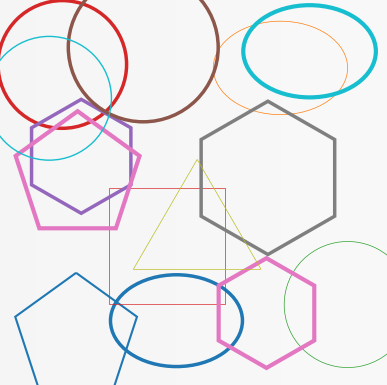[{"shape": "oval", "thickness": 2.5, "radius": 0.85, "center": [0.455, 0.167]}, {"shape": "pentagon", "thickness": 1.5, "radius": 0.83, "center": [0.196, 0.126]}, {"shape": "oval", "thickness": 0.5, "radius": 0.87, "center": [0.724, 0.824]}, {"shape": "circle", "thickness": 0.5, "radius": 0.82, "center": [0.897, 0.209]}, {"shape": "circle", "thickness": 2.5, "radius": 0.83, "center": [0.161, 0.833]}, {"shape": "square", "thickness": 0.5, "radius": 0.75, "center": [0.43, 0.361]}, {"shape": "hexagon", "thickness": 2.5, "radius": 0.74, "center": [0.21, 0.594]}, {"shape": "circle", "thickness": 2.5, "radius": 0.97, "center": [0.37, 0.877]}, {"shape": "hexagon", "thickness": 3, "radius": 0.71, "center": [0.688, 0.187]}, {"shape": "pentagon", "thickness": 3, "radius": 0.84, "center": [0.2, 0.543]}, {"shape": "hexagon", "thickness": 2.5, "radius": 0.99, "center": [0.691, 0.538]}, {"shape": "triangle", "thickness": 0.5, "radius": 0.95, "center": [0.509, 0.396]}, {"shape": "oval", "thickness": 3, "radius": 0.86, "center": [0.799, 0.867]}, {"shape": "circle", "thickness": 1, "radius": 0.8, "center": [0.127, 0.745]}]